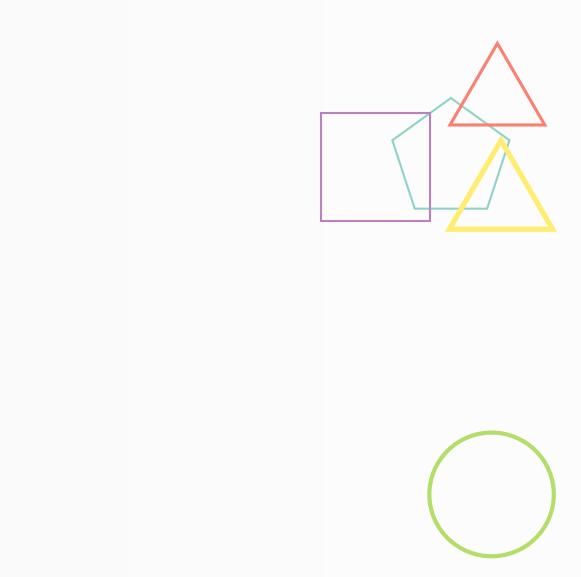[{"shape": "pentagon", "thickness": 1, "radius": 0.53, "center": [0.776, 0.723]}, {"shape": "triangle", "thickness": 1.5, "radius": 0.47, "center": [0.856, 0.83]}, {"shape": "circle", "thickness": 2, "radius": 0.54, "center": [0.846, 0.143]}, {"shape": "square", "thickness": 1, "radius": 0.47, "center": [0.646, 0.71]}, {"shape": "triangle", "thickness": 2.5, "radius": 0.51, "center": [0.862, 0.654]}]